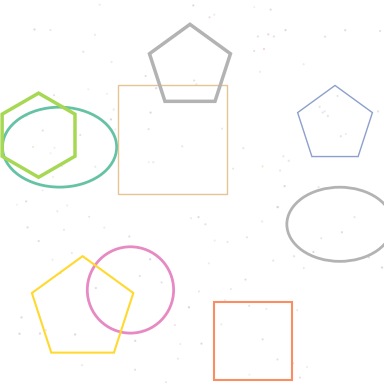[{"shape": "oval", "thickness": 2, "radius": 0.74, "center": [0.155, 0.618]}, {"shape": "square", "thickness": 1.5, "radius": 0.51, "center": [0.656, 0.114]}, {"shape": "pentagon", "thickness": 1, "radius": 0.51, "center": [0.87, 0.676]}, {"shape": "circle", "thickness": 2, "radius": 0.56, "center": [0.339, 0.247]}, {"shape": "hexagon", "thickness": 2.5, "radius": 0.55, "center": [0.1, 0.649]}, {"shape": "pentagon", "thickness": 1.5, "radius": 0.69, "center": [0.215, 0.196]}, {"shape": "square", "thickness": 1, "radius": 0.71, "center": [0.449, 0.637]}, {"shape": "oval", "thickness": 2, "radius": 0.69, "center": [0.883, 0.417]}, {"shape": "pentagon", "thickness": 2.5, "radius": 0.55, "center": [0.493, 0.826]}]